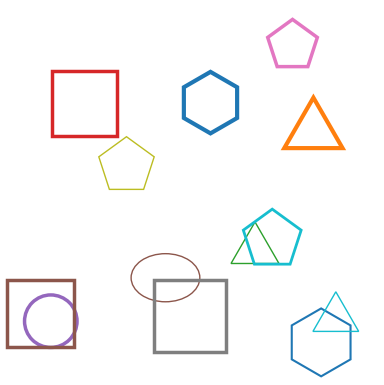[{"shape": "hexagon", "thickness": 1.5, "radius": 0.44, "center": [0.834, 0.111]}, {"shape": "hexagon", "thickness": 3, "radius": 0.4, "center": [0.547, 0.733]}, {"shape": "triangle", "thickness": 3, "radius": 0.44, "center": [0.814, 0.659]}, {"shape": "triangle", "thickness": 1, "radius": 0.36, "center": [0.662, 0.352]}, {"shape": "square", "thickness": 2.5, "radius": 0.43, "center": [0.22, 0.732]}, {"shape": "circle", "thickness": 2.5, "radius": 0.34, "center": [0.132, 0.166]}, {"shape": "oval", "thickness": 1, "radius": 0.45, "center": [0.43, 0.279]}, {"shape": "square", "thickness": 2.5, "radius": 0.43, "center": [0.106, 0.186]}, {"shape": "pentagon", "thickness": 2.5, "radius": 0.34, "center": [0.76, 0.882]}, {"shape": "square", "thickness": 2.5, "radius": 0.47, "center": [0.493, 0.179]}, {"shape": "pentagon", "thickness": 1, "radius": 0.38, "center": [0.329, 0.569]}, {"shape": "pentagon", "thickness": 2, "radius": 0.39, "center": [0.707, 0.378]}, {"shape": "triangle", "thickness": 1, "radius": 0.34, "center": [0.872, 0.174]}]